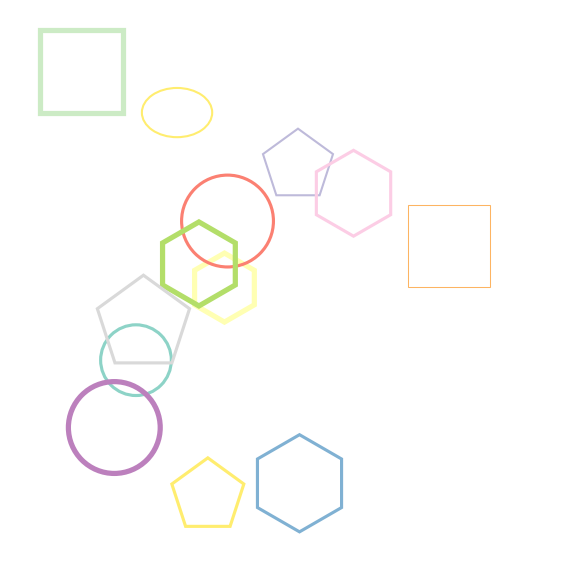[{"shape": "circle", "thickness": 1.5, "radius": 0.31, "center": [0.235, 0.375]}, {"shape": "hexagon", "thickness": 2.5, "radius": 0.3, "center": [0.389, 0.501]}, {"shape": "pentagon", "thickness": 1, "radius": 0.32, "center": [0.516, 0.713]}, {"shape": "circle", "thickness": 1.5, "radius": 0.4, "center": [0.394, 0.616]}, {"shape": "hexagon", "thickness": 1.5, "radius": 0.42, "center": [0.519, 0.162]}, {"shape": "square", "thickness": 0.5, "radius": 0.35, "center": [0.778, 0.573]}, {"shape": "hexagon", "thickness": 2.5, "radius": 0.36, "center": [0.344, 0.542]}, {"shape": "hexagon", "thickness": 1.5, "radius": 0.37, "center": [0.612, 0.664]}, {"shape": "pentagon", "thickness": 1.5, "radius": 0.42, "center": [0.248, 0.439]}, {"shape": "circle", "thickness": 2.5, "radius": 0.4, "center": [0.198, 0.259]}, {"shape": "square", "thickness": 2.5, "radius": 0.36, "center": [0.141, 0.875]}, {"shape": "oval", "thickness": 1, "radius": 0.3, "center": [0.307, 0.804]}, {"shape": "pentagon", "thickness": 1.5, "radius": 0.33, "center": [0.36, 0.141]}]